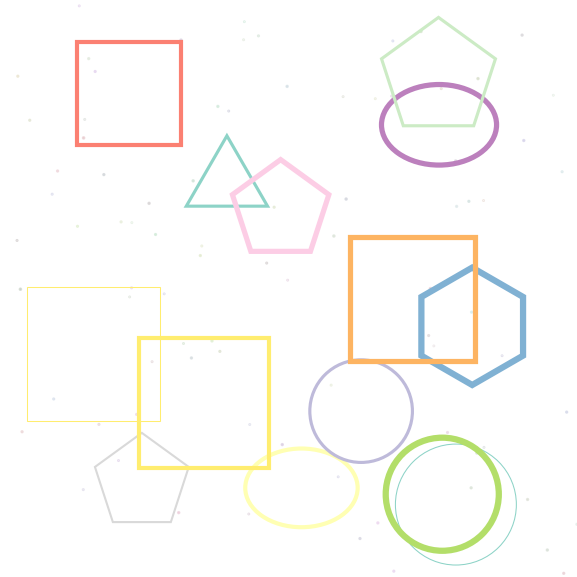[{"shape": "circle", "thickness": 0.5, "radius": 0.52, "center": [0.789, 0.125]}, {"shape": "triangle", "thickness": 1.5, "radius": 0.41, "center": [0.393, 0.683]}, {"shape": "oval", "thickness": 2, "radius": 0.49, "center": [0.522, 0.154]}, {"shape": "circle", "thickness": 1.5, "radius": 0.44, "center": [0.625, 0.287]}, {"shape": "square", "thickness": 2, "radius": 0.45, "center": [0.223, 0.837]}, {"shape": "hexagon", "thickness": 3, "radius": 0.51, "center": [0.818, 0.434]}, {"shape": "square", "thickness": 2.5, "radius": 0.54, "center": [0.715, 0.482]}, {"shape": "circle", "thickness": 3, "radius": 0.49, "center": [0.766, 0.143]}, {"shape": "pentagon", "thickness": 2.5, "radius": 0.44, "center": [0.486, 0.635]}, {"shape": "pentagon", "thickness": 1, "radius": 0.43, "center": [0.246, 0.164]}, {"shape": "oval", "thickness": 2.5, "radius": 0.5, "center": [0.76, 0.783]}, {"shape": "pentagon", "thickness": 1.5, "radius": 0.52, "center": [0.759, 0.865]}, {"shape": "square", "thickness": 0.5, "radius": 0.58, "center": [0.162, 0.386]}, {"shape": "square", "thickness": 2, "radius": 0.56, "center": [0.353, 0.301]}]